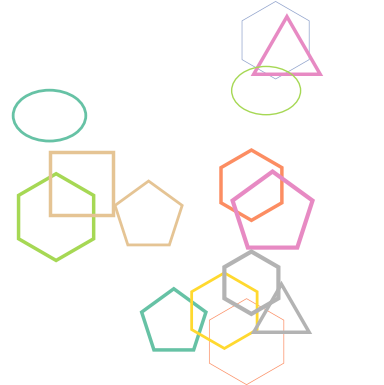[{"shape": "pentagon", "thickness": 2.5, "radius": 0.44, "center": [0.451, 0.162]}, {"shape": "oval", "thickness": 2, "radius": 0.47, "center": [0.129, 0.7]}, {"shape": "hexagon", "thickness": 2.5, "radius": 0.46, "center": [0.653, 0.519]}, {"shape": "hexagon", "thickness": 0.5, "radius": 0.56, "center": [0.64, 0.113]}, {"shape": "hexagon", "thickness": 0.5, "radius": 0.5, "center": [0.716, 0.896]}, {"shape": "pentagon", "thickness": 3, "radius": 0.55, "center": [0.708, 0.445]}, {"shape": "triangle", "thickness": 2.5, "radius": 0.5, "center": [0.745, 0.857]}, {"shape": "hexagon", "thickness": 2.5, "radius": 0.56, "center": [0.146, 0.436]}, {"shape": "oval", "thickness": 1, "radius": 0.45, "center": [0.691, 0.765]}, {"shape": "hexagon", "thickness": 2, "radius": 0.49, "center": [0.583, 0.193]}, {"shape": "square", "thickness": 2.5, "radius": 0.41, "center": [0.212, 0.523]}, {"shape": "pentagon", "thickness": 2, "radius": 0.46, "center": [0.386, 0.438]}, {"shape": "triangle", "thickness": 2.5, "radius": 0.42, "center": [0.731, 0.179]}, {"shape": "hexagon", "thickness": 3, "radius": 0.41, "center": [0.653, 0.266]}]